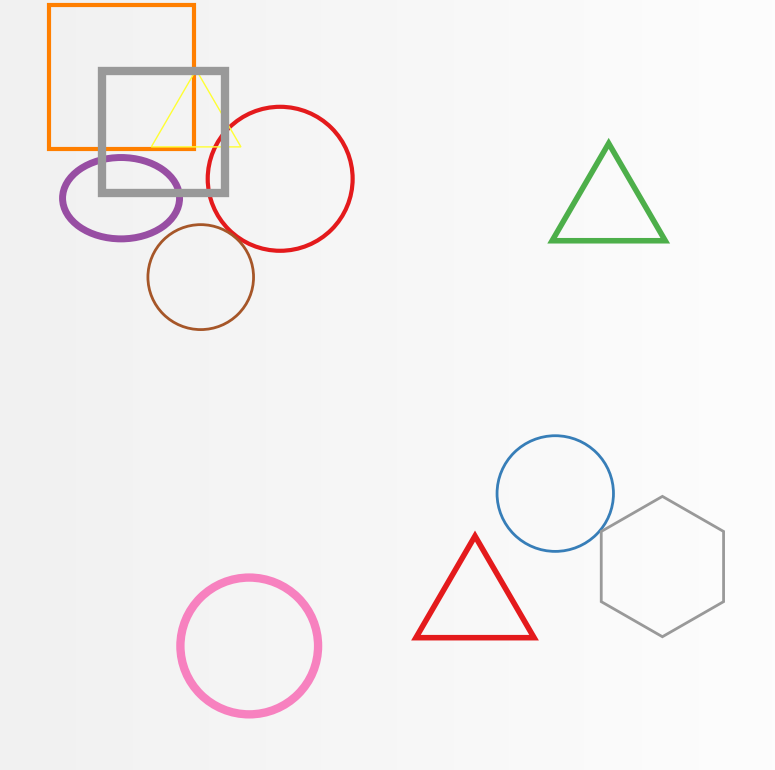[{"shape": "circle", "thickness": 1.5, "radius": 0.47, "center": [0.362, 0.768]}, {"shape": "triangle", "thickness": 2, "radius": 0.44, "center": [0.613, 0.216]}, {"shape": "circle", "thickness": 1, "radius": 0.38, "center": [0.716, 0.359]}, {"shape": "triangle", "thickness": 2, "radius": 0.42, "center": [0.785, 0.729]}, {"shape": "oval", "thickness": 2.5, "radius": 0.38, "center": [0.156, 0.743]}, {"shape": "square", "thickness": 1.5, "radius": 0.47, "center": [0.157, 0.9]}, {"shape": "triangle", "thickness": 0.5, "radius": 0.33, "center": [0.253, 0.843]}, {"shape": "circle", "thickness": 1, "radius": 0.34, "center": [0.259, 0.64]}, {"shape": "circle", "thickness": 3, "radius": 0.44, "center": [0.322, 0.161]}, {"shape": "hexagon", "thickness": 1, "radius": 0.46, "center": [0.855, 0.264]}, {"shape": "square", "thickness": 3, "radius": 0.4, "center": [0.211, 0.829]}]